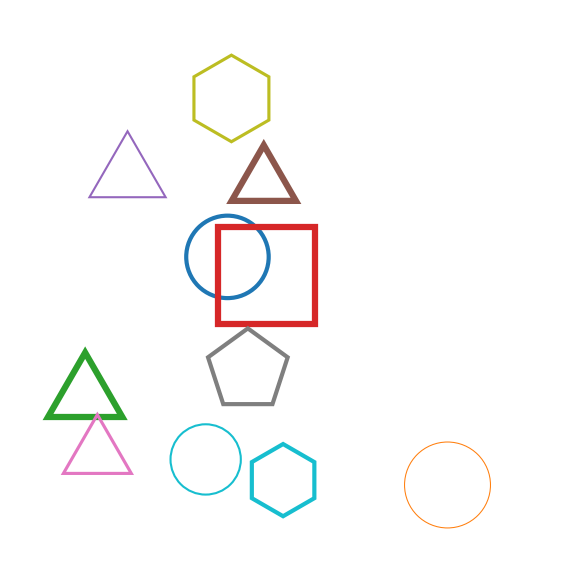[{"shape": "circle", "thickness": 2, "radius": 0.36, "center": [0.394, 0.554]}, {"shape": "circle", "thickness": 0.5, "radius": 0.37, "center": [0.775, 0.159]}, {"shape": "triangle", "thickness": 3, "radius": 0.37, "center": [0.147, 0.314]}, {"shape": "square", "thickness": 3, "radius": 0.42, "center": [0.462, 0.522]}, {"shape": "triangle", "thickness": 1, "radius": 0.38, "center": [0.221, 0.696]}, {"shape": "triangle", "thickness": 3, "radius": 0.32, "center": [0.457, 0.683]}, {"shape": "triangle", "thickness": 1.5, "radius": 0.34, "center": [0.169, 0.213]}, {"shape": "pentagon", "thickness": 2, "radius": 0.36, "center": [0.429, 0.358]}, {"shape": "hexagon", "thickness": 1.5, "radius": 0.37, "center": [0.401, 0.829]}, {"shape": "circle", "thickness": 1, "radius": 0.3, "center": [0.356, 0.204]}, {"shape": "hexagon", "thickness": 2, "radius": 0.31, "center": [0.49, 0.168]}]